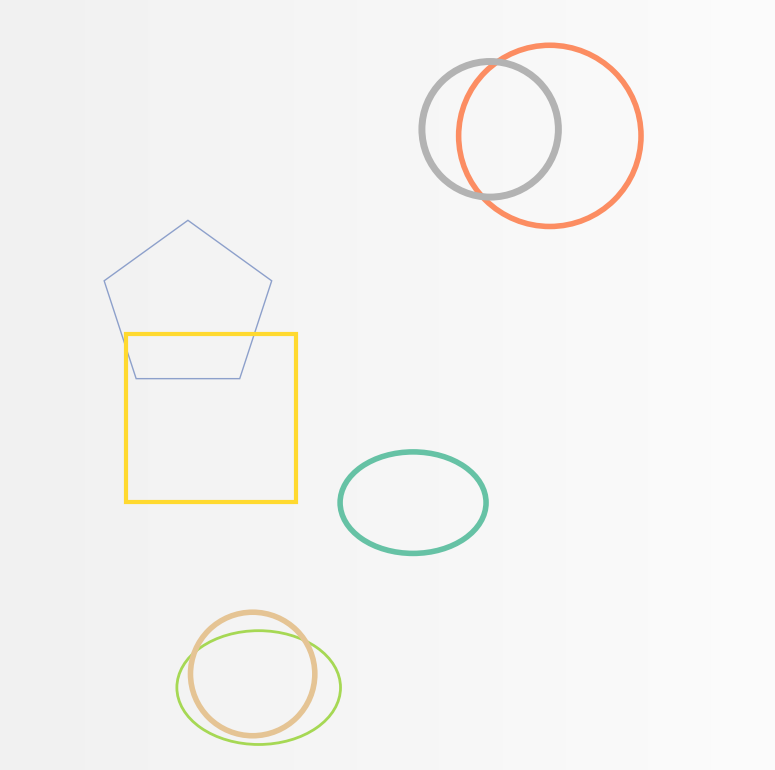[{"shape": "oval", "thickness": 2, "radius": 0.47, "center": [0.533, 0.347]}, {"shape": "circle", "thickness": 2, "radius": 0.59, "center": [0.709, 0.824]}, {"shape": "pentagon", "thickness": 0.5, "radius": 0.57, "center": [0.242, 0.6]}, {"shape": "oval", "thickness": 1, "radius": 0.53, "center": [0.334, 0.107]}, {"shape": "square", "thickness": 1.5, "radius": 0.55, "center": [0.272, 0.457]}, {"shape": "circle", "thickness": 2, "radius": 0.4, "center": [0.326, 0.125]}, {"shape": "circle", "thickness": 2.5, "radius": 0.44, "center": [0.632, 0.832]}]